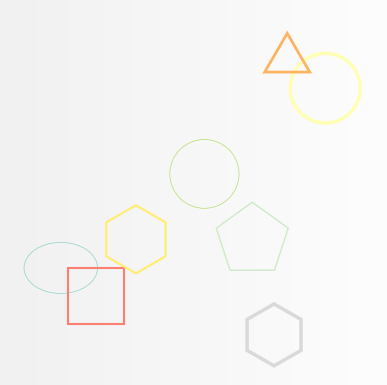[{"shape": "oval", "thickness": 0.5, "radius": 0.47, "center": [0.157, 0.304]}, {"shape": "circle", "thickness": 2.5, "radius": 0.45, "center": [0.839, 0.771]}, {"shape": "square", "thickness": 1.5, "radius": 0.36, "center": [0.249, 0.231]}, {"shape": "triangle", "thickness": 2, "radius": 0.34, "center": [0.741, 0.846]}, {"shape": "circle", "thickness": 0.5, "radius": 0.45, "center": [0.528, 0.548]}, {"shape": "hexagon", "thickness": 2.5, "radius": 0.4, "center": [0.707, 0.13]}, {"shape": "pentagon", "thickness": 1, "radius": 0.49, "center": [0.651, 0.377]}, {"shape": "hexagon", "thickness": 1.5, "radius": 0.44, "center": [0.351, 0.378]}]